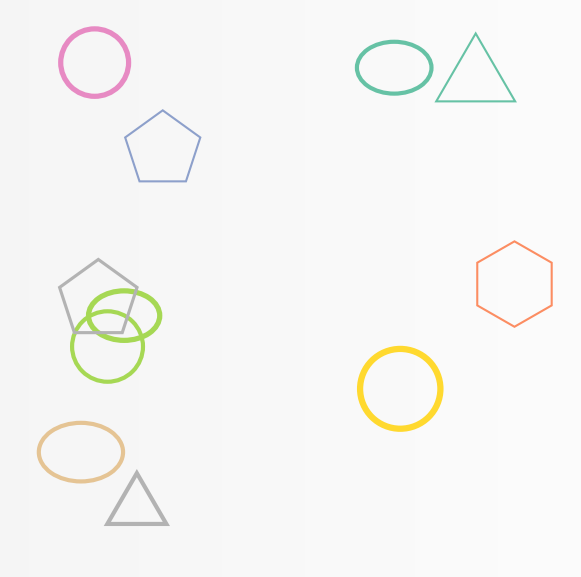[{"shape": "oval", "thickness": 2, "radius": 0.32, "center": [0.678, 0.882]}, {"shape": "triangle", "thickness": 1, "radius": 0.39, "center": [0.818, 0.863]}, {"shape": "hexagon", "thickness": 1, "radius": 0.37, "center": [0.885, 0.507]}, {"shape": "pentagon", "thickness": 1, "radius": 0.34, "center": [0.28, 0.74]}, {"shape": "circle", "thickness": 2.5, "radius": 0.29, "center": [0.163, 0.891]}, {"shape": "circle", "thickness": 2, "radius": 0.31, "center": [0.185, 0.399]}, {"shape": "oval", "thickness": 2.5, "radius": 0.31, "center": [0.214, 0.453]}, {"shape": "circle", "thickness": 3, "radius": 0.35, "center": [0.689, 0.326]}, {"shape": "oval", "thickness": 2, "radius": 0.36, "center": [0.139, 0.216]}, {"shape": "pentagon", "thickness": 1.5, "radius": 0.35, "center": [0.169, 0.48]}, {"shape": "triangle", "thickness": 2, "radius": 0.29, "center": [0.235, 0.121]}]